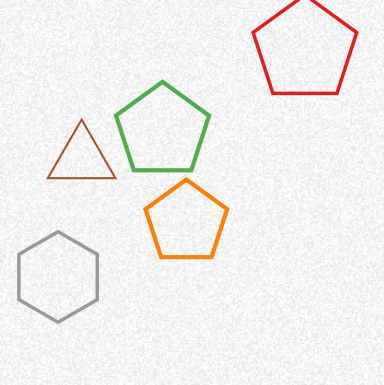[{"shape": "pentagon", "thickness": 2.5, "radius": 0.71, "center": [0.792, 0.872]}, {"shape": "pentagon", "thickness": 3, "radius": 0.64, "center": [0.422, 0.66]}, {"shape": "pentagon", "thickness": 3, "radius": 0.56, "center": [0.484, 0.422]}, {"shape": "triangle", "thickness": 1.5, "radius": 0.51, "center": [0.212, 0.588]}, {"shape": "hexagon", "thickness": 2.5, "radius": 0.59, "center": [0.151, 0.281]}]